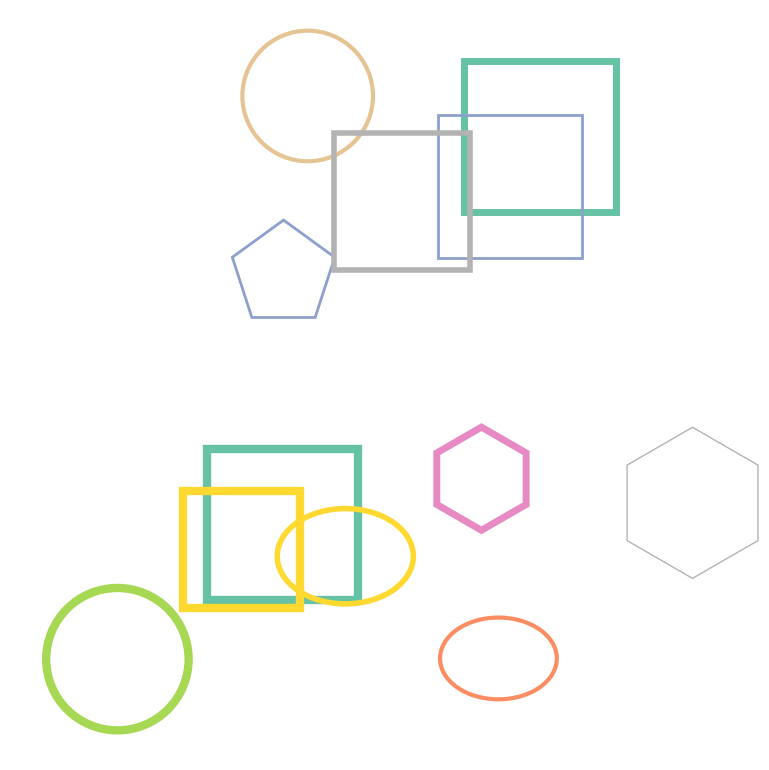[{"shape": "square", "thickness": 3, "radius": 0.49, "center": [0.367, 0.318]}, {"shape": "square", "thickness": 2.5, "radius": 0.49, "center": [0.701, 0.823]}, {"shape": "oval", "thickness": 1.5, "radius": 0.38, "center": [0.647, 0.145]}, {"shape": "square", "thickness": 1, "radius": 0.47, "center": [0.662, 0.758]}, {"shape": "pentagon", "thickness": 1, "radius": 0.35, "center": [0.368, 0.644]}, {"shape": "hexagon", "thickness": 2.5, "radius": 0.33, "center": [0.625, 0.378]}, {"shape": "circle", "thickness": 3, "radius": 0.46, "center": [0.152, 0.144]}, {"shape": "oval", "thickness": 2, "radius": 0.44, "center": [0.448, 0.278]}, {"shape": "square", "thickness": 3, "radius": 0.38, "center": [0.314, 0.286]}, {"shape": "circle", "thickness": 1.5, "radius": 0.42, "center": [0.4, 0.875]}, {"shape": "hexagon", "thickness": 0.5, "radius": 0.49, "center": [0.899, 0.347]}, {"shape": "square", "thickness": 2, "radius": 0.44, "center": [0.522, 0.738]}]